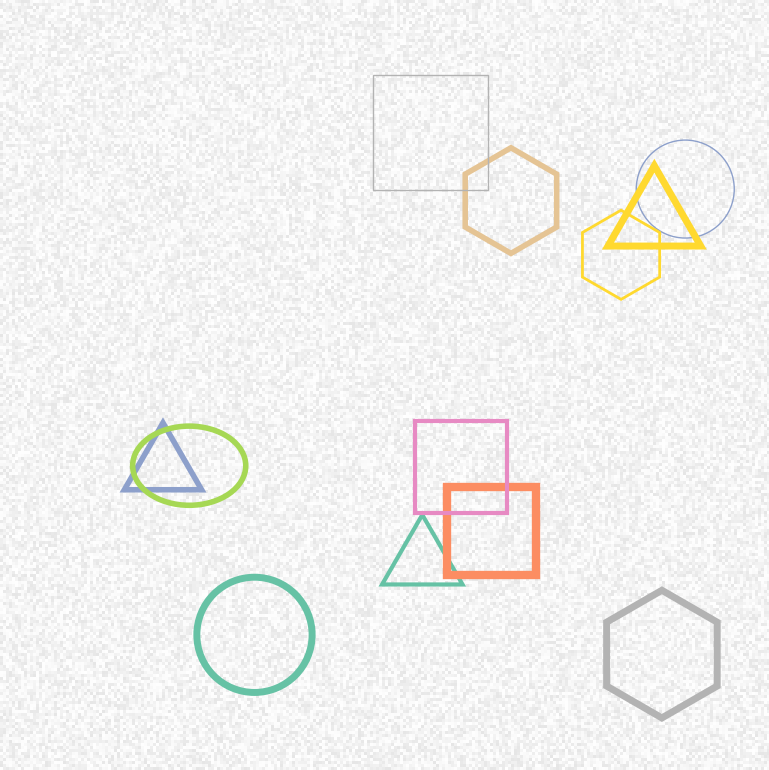[{"shape": "circle", "thickness": 2.5, "radius": 0.37, "center": [0.33, 0.176]}, {"shape": "triangle", "thickness": 1.5, "radius": 0.3, "center": [0.548, 0.271]}, {"shape": "square", "thickness": 3, "radius": 0.29, "center": [0.638, 0.31]}, {"shape": "circle", "thickness": 0.5, "radius": 0.32, "center": [0.89, 0.754]}, {"shape": "triangle", "thickness": 2, "radius": 0.29, "center": [0.212, 0.393]}, {"shape": "square", "thickness": 1.5, "radius": 0.3, "center": [0.599, 0.394]}, {"shape": "oval", "thickness": 2, "radius": 0.37, "center": [0.246, 0.395]}, {"shape": "triangle", "thickness": 2.5, "radius": 0.35, "center": [0.85, 0.715]}, {"shape": "hexagon", "thickness": 1, "radius": 0.29, "center": [0.807, 0.669]}, {"shape": "hexagon", "thickness": 2, "radius": 0.34, "center": [0.664, 0.739]}, {"shape": "square", "thickness": 0.5, "radius": 0.37, "center": [0.559, 0.828]}, {"shape": "hexagon", "thickness": 2.5, "radius": 0.41, "center": [0.86, 0.151]}]